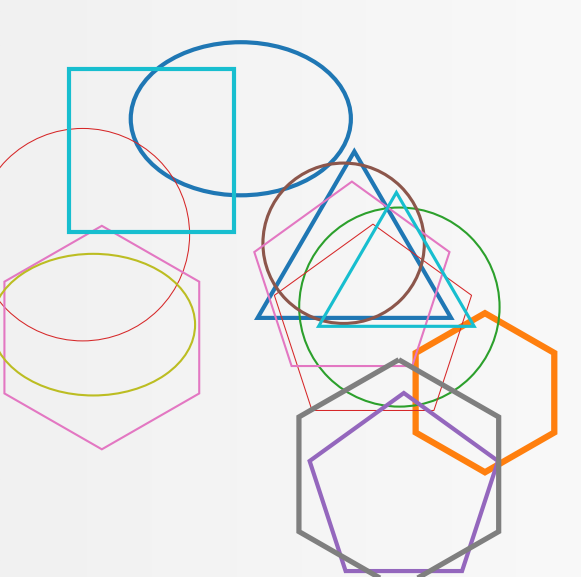[{"shape": "oval", "thickness": 2, "radius": 0.95, "center": [0.414, 0.793]}, {"shape": "triangle", "thickness": 2, "radius": 0.96, "center": [0.61, 0.545]}, {"shape": "hexagon", "thickness": 3, "radius": 0.69, "center": [0.834, 0.319]}, {"shape": "circle", "thickness": 1, "radius": 0.86, "center": [0.687, 0.467]}, {"shape": "circle", "thickness": 0.5, "radius": 0.92, "center": [0.142, 0.593]}, {"shape": "pentagon", "thickness": 0.5, "radius": 0.89, "center": [0.642, 0.433]}, {"shape": "pentagon", "thickness": 2, "radius": 0.85, "center": [0.695, 0.148]}, {"shape": "circle", "thickness": 1.5, "radius": 0.69, "center": [0.591, 0.578]}, {"shape": "hexagon", "thickness": 1, "radius": 0.97, "center": [0.175, 0.415]}, {"shape": "pentagon", "thickness": 1, "radius": 0.88, "center": [0.605, 0.508]}, {"shape": "hexagon", "thickness": 2.5, "radius": 0.99, "center": [0.686, 0.178]}, {"shape": "oval", "thickness": 1, "radius": 0.88, "center": [0.16, 0.437]}, {"shape": "square", "thickness": 2, "radius": 0.71, "center": [0.26, 0.739]}, {"shape": "triangle", "thickness": 1.5, "radius": 0.77, "center": [0.682, 0.511]}]